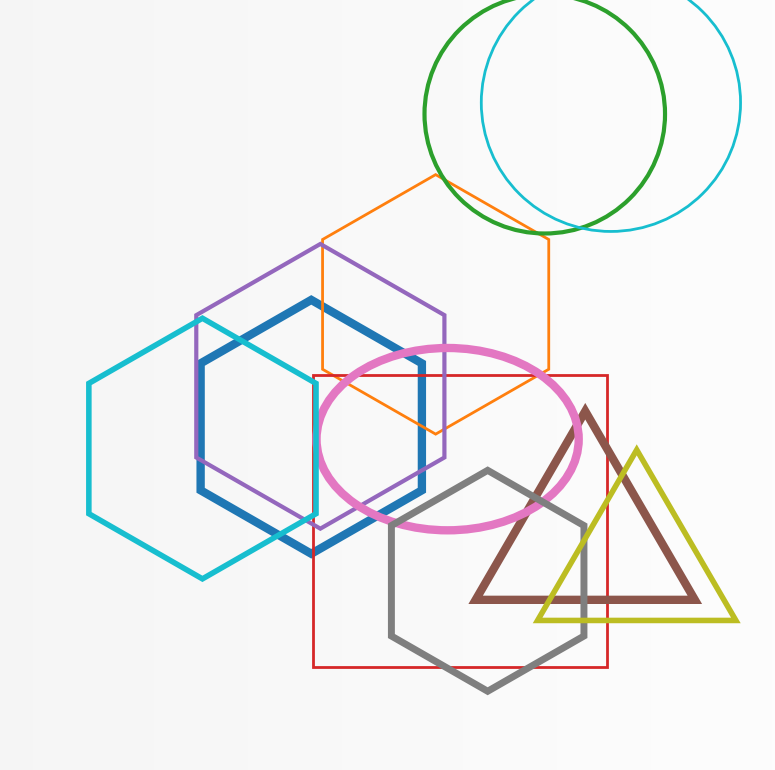[{"shape": "hexagon", "thickness": 3, "radius": 0.82, "center": [0.402, 0.446]}, {"shape": "hexagon", "thickness": 1, "radius": 0.84, "center": [0.562, 0.605]}, {"shape": "circle", "thickness": 1.5, "radius": 0.78, "center": [0.703, 0.852]}, {"shape": "square", "thickness": 1, "radius": 0.95, "center": [0.594, 0.324]}, {"shape": "hexagon", "thickness": 1.5, "radius": 0.92, "center": [0.413, 0.498]}, {"shape": "triangle", "thickness": 3, "radius": 0.82, "center": [0.755, 0.303]}, {"shape": "oval", "thickness": 3, "radius": 0.85, "center": [0.578, 0.43]}, {"shape": "hexagon", "thickness": 2.5, "radius": 0.72, "center": [0.629, 0.246]}, {"shape": "triangle", "thickness": 2, "radius": 0.74, "center": [0.822, 0.268]}, {"shape": "hexagon", "thickness": 2, "radius": 0.85, "center": [0.261, 0.417]}, {"shape": "circle", "thickness": 1, "radius": 0.84, "center": [0.788, 0.867]}]